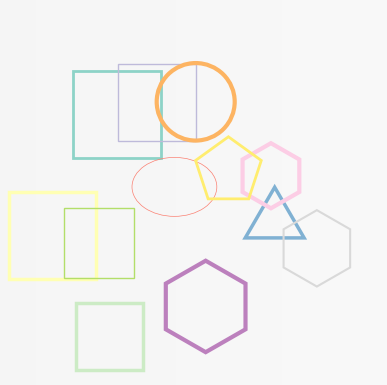[{"shape": "square", "thickness": 2, "radius": 0.56, "center": [0.302, 0.702]}, {"shape": "square", "thickness": 2.5, "radius": 0.56, "center": [0.135, 0.389]}, {"shape": "square", "thickness": 1, "radius": 0.5, "center": [0.405, 0.734]}, {"shape": "oval", "thickness": 0.5, "radius": 0.55, "center": [0.45, 0.515]}, {"shape": "triangle", "thickness": 2.5, "radius": 0.44, "center": [0.709, 0.426]}, {"shape": "circle", "thickness": 3, "radius": 0.5, "center": [0.505, 0.736]}, {"shape": "square", "thickness": 1, "radius": 0.46, "center": [0.256, 0.369]}, {"shape": "hexagon", "thickness": 3, "radius": 0.42, "center": [0.699, 0.544]}, {"shape": "hexagon", "thickness": 1.5, "radius": 0.5, "center": [0.818, 0.355]}, {"shape": "hexagon", "thickness": 3, "radius": 0.59, "center": [0.531, 0.204]}, {"shape": "square", "thickness": 2.5, "radius": 0.44, "center": [0.283, 0.126]}, {"shape": "pentagon", "thickness": 2, "radius": 0.45, "center": [0.589, 0.556]}]